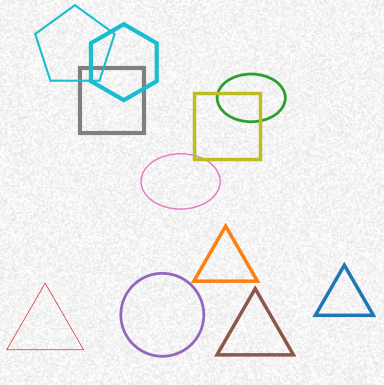[{"shape": "triangle", "thickness": 2.5, "radius": 0.43, "center": [0.894, 0.224]}, {"shape": "triangle", "thickness": 2.5, "radius": 0.48, "center": [0.586, 0.317]}, {"shape": "oval", "thickness": 2, "radius": 0.44, "center": [0.653, 0.746]}, {"shape": "triangle", "thickness": 0.5, "radius": 0.58, "center": [0.117, 0.149]}, {"shape": "circle", "thickness": 2, "radius": 0.54, "center": [0.422, 0.182]}, {"shape": "triangle", "thickness": 2.5, "radius": 0.57, "center": [0.663, 0.136]}, {"shape": "oval", "thickness": 1, "radius": 0.51, "center": [0.469, 0.529]}, {"shape": "square", "thickness": 3, "radius": 0.42, "center": [0.291, 0.739]}, {"shape": "square", "thickness": 2.5, "radius": 0.43, "center": [0.589, 0.672]}, {"shape": "pentagon", "thickness": 1.5, "radius": 0.54, "center": [0.195, 0.878]}, {"shape": "hexagon", "thickness": 3, "radius": 0.49, "center": [0.322, 0.838]}]